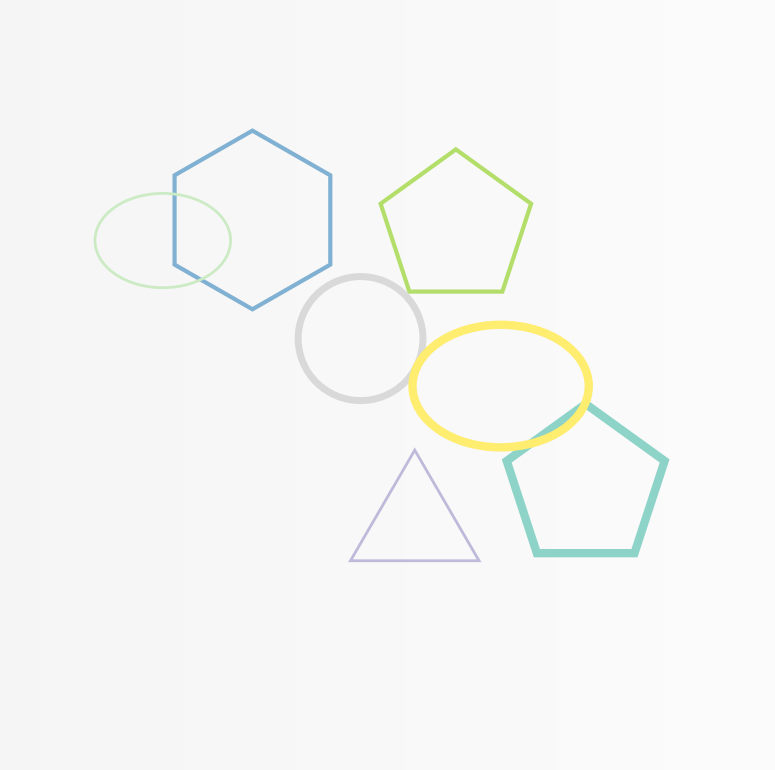[{"shape": "pentagon", "thickness": 3, "radius": 0.54, "center": [0.756, 0.368]}, {"shape": "triangle", "thickness": 1, "radius": 0.48, "center": [0.535, 0.32]}, {"shape": "hexagon", "thickness": 1.5, "radius": 0.58, "center": [0.326, 0.714]}, {"shape": "pentagon", "thickness": 1.5, "radius": 0.51, "center": [0.588, 0.704]}, {"shape": "circle", "thickness": 2.5, "radius": 0.4, "center": [0.465, 0.56]}, {"shape": "oval", "thickness": 1, "radius": 0.44, "center": [0.21, 0.688]}, {"shape": "oval", "thickness": 3, "radius": 0.57, "center": [0.646, 0.499]}]